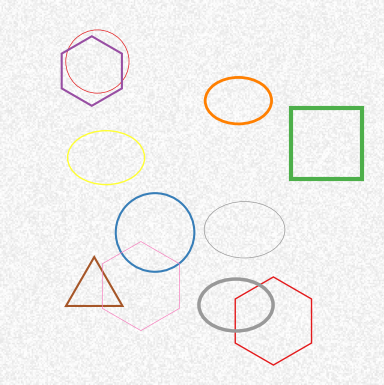[{"shape": "circle", "thickness": 0.5, "radius": 0.41, "center": [0.253, 0.84]}, {"shape": "hexagon", "thickness": 1, "radius": 0.57, "center": [0.71, 0.166]}, {"shape": "circle", "thickness": 1.5, "radius": 0.51, "center": [0.403, 0.396]}, {"shape": "square", "thickness": 3, "radius": 0.47, "center": [0.848, 0.627]}, {"shape": "hexagon", "thickness": 1.5, "radius": 0.45, "center": [0.238, 0.816]}, {"shape": "oval", "thickness": 2, "radius": 0.43, "center": [0.619, 0.739]}, {"shape": "oval", "thickness": 1, "radius": 0.5, "center": [0.276, 0.591]}, {"shape": "triangle", "thickness": 1.5, "radius": 0.42, "center": [0.245, 0.248]}, {"shape": "hexagon", "thickness": 0.5, "radius": 0.58, "center": [0.366, 0.257]}, {"shape": "oval", "thickness": 2.5, "radius": 0.48, "center": [0.613, 0.208]}, {"shape": "oval", "thickness": 0.5, "radius": 0.52, "center": [0.635, 0.403]}]